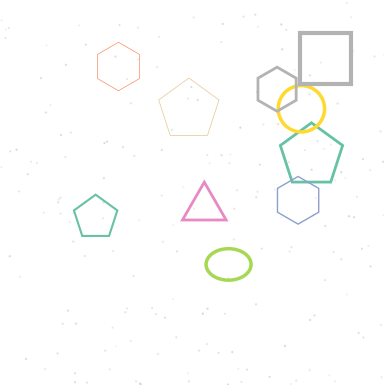[{"shape": "pentagon", "thickness": 1.5, "radius": 0.3, "center": [0.248, 0.435]}, {"shape": "pentagon", "thickness": 2, "radius": 0.43, "center": [0.809, 0.596]}, {"shape": "hexagon", "thickness": 0.5, "radius": 0.31, "center": [0.308, 0.827]}, {"shape": "hexagon", "thickness": 1, "radius": 0.31, "center": [0.774, 0.48]}, {"shape": "triangle", "thickness": 2, "radius": 0.33, "center": [0.531, 0.461]}, {"shape": "oval", "thickness": 2.5, "radius": 0.29, "center": [0.594, 0.313]}, {"shape": "circle", "thickness": 2.5, "radius": 0.3, "center": [0.783, 0.718]}, {"shape": "pentagon", "thickness": 0.5, "radius": 0.41, "center": [0.491, 0.715]}, {"shape": "hexagon", "thickness": 2, "radius": 0.29, "center": [0.72, 0.768]}, {"shape": "square", "thickness": 3, "radius": 0.33, "center": [0.846, 0.848]}]